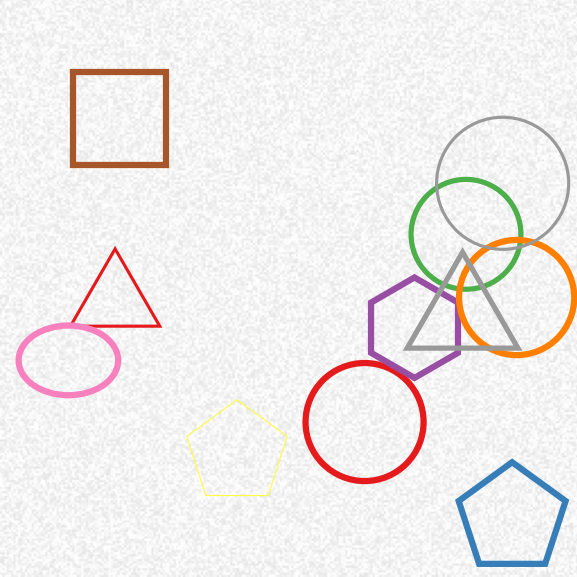[{"shape": "circle", "thickness": 3, "radius": 0.51, "center": [0.631, 0.268]}, {"shape": "triangle", "thickness": 1.5, "radius": 0.45, "center": [0.199, 0.479]}, {"shape": "pentagon", "thickness": 3, "radius": 0.49, "center": [0.887, 0.101]}, {"shape": "circle", "thickness": 2.5, "radius": 0.48, "center": [0.807, 0.593]}, {"shape": "hexagon", "thickness": 3, "radius": 0.43, "center": [0.718, 0.432]}, {"shape": "circle", "thickness": 3, "radius": 0.5, "center": [0.895, 0.484]}, {"shape": "pentagon", "thickness": 0.5, "radius": 0.46, "center": [0.41, 0.215]}, {"shape": "square", "thickness": 3, "radius": 0.4, "center": [0.207, 0.793]}, {"shape": "oval", "thickness": 3, "radius": 0.43, "center": [0.118, 0.375]}, {"shape": "circle", "thickness": 1.5, "radius": 0.57, "center": [0.87, 0.682]}, {"shape": "triangle", "thickness": 2.5, "radius": 0.55, "center": [0.801, 0.452]}]